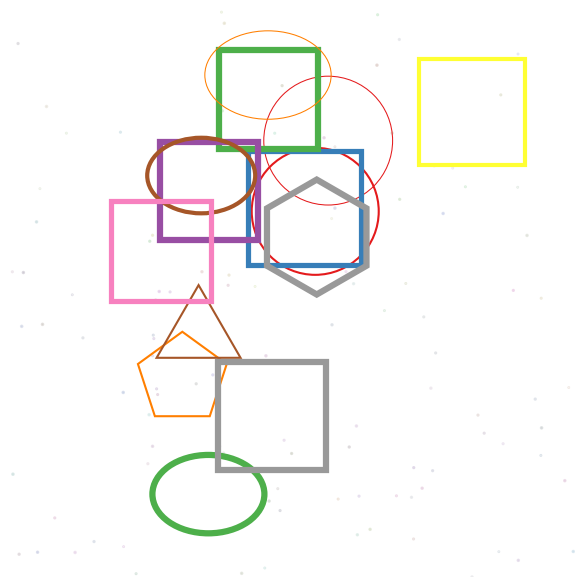[{"shape": "circle", "thickness": 0.5, "radius": 0.56, "center": [0.568, 0.756]}, {"shape": "circle", "thickness": 1, "radius": 0.55, "center": [0.546, 0.633]}, {"shape": "square", "thickness": 2.5, "radius": 0.49, "center": [0.527, 0.639]}, {"shape": "oval", "thickness": 3, "radius": 0.48, "center": [0.361, 0.144]}, {"shape": "square", "thickness": 3, "radius": 0.43, "center": [0.464, 0.827]}, {"shape": "square", "thickness": 3, "radius": 0.42, "center": [0.362, 0.668]}, {"shape": "pentagon", "thickness": 1, "radius": 0.4, "center": [0.316, 0.344]}, {"shape": "oval", "thickness": 0.5, "radius": 0.55, "center": [0.464, 0.869]}, {"shape": "square", "thickness": 2, "radius": 0.46, "center": [0.818, 0.805]}, {"shape": "triangle", "thickness": 1, "radius": 0.42, "center": [0.344, 0.422]}, {"shape": "oval", "thickness": 2, "radius": 0.47, "center": [0.348, 0.695]}, {"shape": "square", "thickness": 2.5, "radius": 0.43, "center": [0.279, 0.565]}, {"shape": "hexagon", "thickness": 3, "radius": 0.5, "center": [0.548, 0.589]}, {"shape": "square", "thickness": 3, "radius": 0.47, "center": [0.472, 0.279]}]